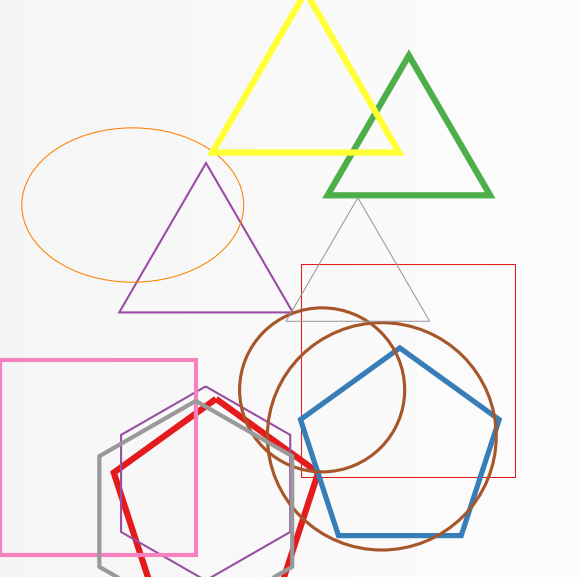[{"shape": "square", "thickness": 0.5, "radius": 0.92, "center": [0.702, 0.358]}, {"shape": "pentagon", "thickness": 3, "radius": 0.92, "center": [0.372, 0.124]}, {"shape": "pentagon", "thickness": 2.5, "radius": 0.9, "center": [0.688, 0.217]}, {"shape": "triangle", "thickness": 3, "radius": 0.81, "center": [0.703, 0.742]}, {"shape": "triangle", "thickness": 1, "radius": 0.86, "center": [0.354, 0.544]}, {"shape": "hexagon", "thickness": 1, "radius": 0.84, "center": [0.354, 0.162]}, {"shape": "oval", "thickness": 0.5, "radius": 0.95, "center": [0.228, 0.644]}, {"shape": "triangle", "thickness": 3, "radius": 0.93, "center": [0.526, 0.828]}, {"shape": "circle", "thickness": 1.5, "radius": 0.71, "center": [0.554, 0.324]}, {"shape": "circle", "thickness": 1.5, "radius": 0.98, "center": [0.657, 0.244]}, {"shape": "square", "thickness": 2, "radius": 0.84, "center": [0.168, 0.207]}, {"shape": "hexagon", "thickness": 2, "radius": 0.96, "center": [0.337, 0.113]}, {"shape": "triangle", "thickness": 0.5, "radius": 0.71, "center": [0.616, 0.514]}]